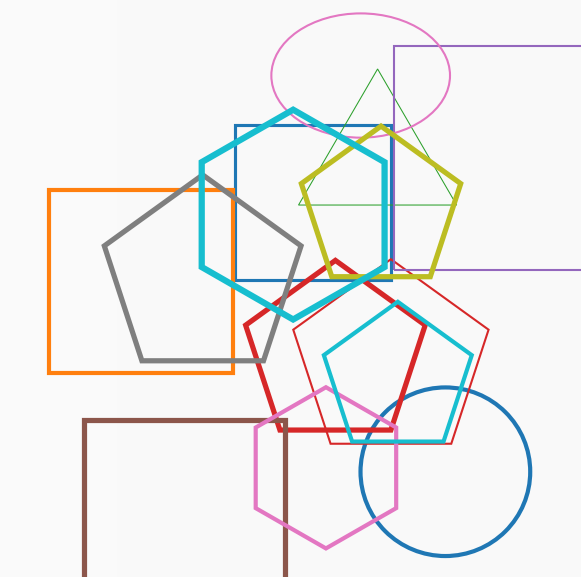[{"shape": "square", "thickness": 1.5, "radius": 0.67, "center": [0.538, 0.649]}, {"shape": "circle", "thickness": 2, "radius": 0.73, "center": [0.766, 0.182]}, {"shape": "square", "thickness": 2, "radius": 0.79, "center": [0.242, 0.512]}, {"shape": "triangle", "thickness": 0.5, "radius": 0.79, "center": [0.65, 0.723]}, {"shape": "pentagon", "thickness": 2.5, "radius": 0.81, "center": [0.577, 0.386]}, {"shape": "pentagon", "thickness": 1, "radius": 0.88, "center": [0.673, 0.374]}, {"shape": "square", "thickness": 1, "radius": 0.97, "center": [0.873, 0.726]}, {"shape": "square", "thickness": 2.5, "radius": 0.86, "center": [0.318, 0.1]}, {"shape": "oval", "thickness": 1, "radius": 0.77, "center": [0.621, 0.868]}, {"shape": "hexagon", "thickness": 2, "radius": 0.7, "center": [0.561, 0.189]}, {"shape": "pentagon", "thickness": 2.5, "radius": 0.89, "center": [0.349, 0.518]}, {"shape": "pentagon", "thickness": 2.5, "radius": 0.72, "center": [0.656, 0.637]}, {"shape": "hexagon", "thickness": 3, "radius": 0.91, "center": [0.504, 0.628]}, {"shape": "pentagon", "thickness": 2, "radius": 0.67, "center": [0.684, 0.343]}]